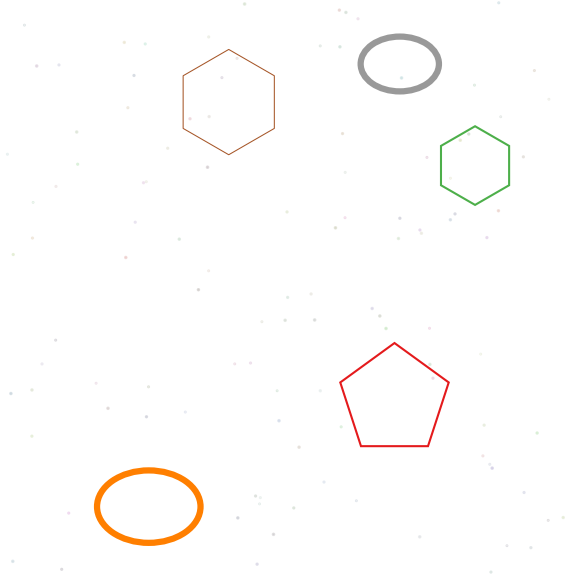[{"shape": "pentagon", "thickness": 1, "radius": 0.49, "center": [0.683, 0.306]}, {"shape": "hexagon", "thickness": 1, "radius": 0.34, "center": [0.823, 0.712]}, {"shape": "oval", "thickness": 3, "radius": 0.45, "center": [0.258, 0.122]}, {"shape": "hexagon", "thickness": 0.5, "radius": 0.46, "center": [0.396, 0.822]}, {"shape": "oval", "thickness": 3, "radius": 0.34, "center": [0.692, 0.888]}]